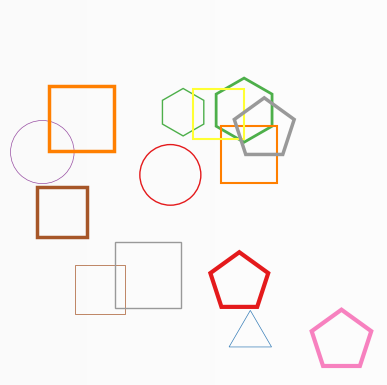[{"shape": "circle", "thickness": 1, "radius": 0.39, "center": [0.44, 0.546]}, {"shape": "pentagon", "thickness": 3, "radius": 0.39, "center": [0.618, 0.266]}, {"shape": "triangle", "thickness": 0.5, "radius": 0.32, "center": [0.646, 0.13]}, {"shape": "hexagon", "thickness": 2, "radius": 0.42, "center": [0.63, 0.714]}, {"shape": "hexagon", "thickness": 1, "radius": 0.31, "center": [0.473, 0.709]}, {"shape": "circle", "thickness": 0.5, "radius": 0.41, "center": [0.109, 0.605]}, {"shape": "square", "thickness": 1.5, "radius": 0.37, "center": [0.642, 0.599]}, {"shape": "square", "thickness": 2.5, "radius": 0.42, "center": [0.211, 0.692]}, {"shape": "square", "thickness": 1.5, "radius": 0.33, "center": [0.563, 0.704]}, {"shape": "square", "thickness": 2.5, "radius": 0.32, "center": [0.16, 0.45]}, {"shape": "square", "thickness": 0.5, "radius": 0.32, "center": [0.258, 0.248]}, {"shape": "pentagon", "thickness": 3, "radius": 0.4, "center": [0.881, 0.115]}, {"shape": "square", "thickness": 1, "radius": 0.43, "center": [0.381, 0.285]}, {"shape": "pentagon", "thickness": 2.5, "radius": 0.41, "center": [0.682, 0.665]}]